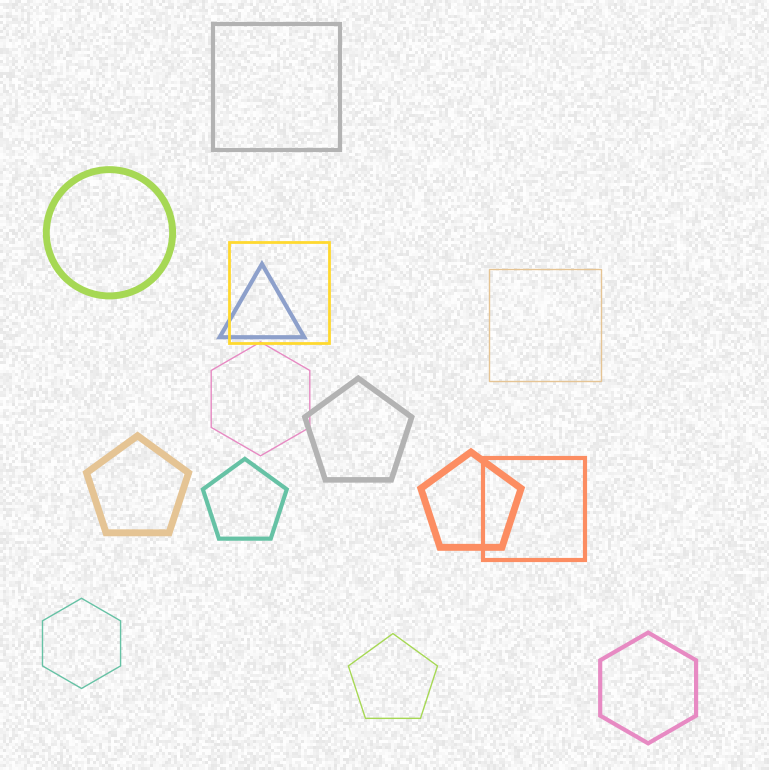[{"shape": "pentagon", "thickness": 1.5, "radius": 0.29, "center": [0.318, 0.347]}, {"shape": "hexagon", "thickness": 0.5, "radius": 0.29, "center": [0.106, 0.164]}, {"shape": "pentagon", "thickness": 2.5, "radius": 0.34, "center": [0.612, 0.345]}, {"shape": "square", "thickness": 1.5, "radius": 0.33, "center": [0.693, 0.339]}, {"shape": "triangle", "thickness": 1.5, "radius": 0.32, "center": [0.34, 0.594]}, {"shape": "hexagon", "thickness": 0.5, "radius": 0.37, "center": [0.338, 0.482]}, {"shape": "hexagon", "thickness": 1.5, "radius": 0.36, "center": [0.842, 0.107]}, {"shape": "circle", "thickness": 2.5, "radius": 0.41, "center": [0.142, 0.698]}, {"shape": "pentagon", "thickness": 0.5, "radius": 0.3, "center": [0.51, 0.116]}, {"shape": "square", "thickness": 1, "radius": 0.33, "center": [0.362, 0.62]}, {"shape": "square", "thickness": 0.5, "radius": 0.36, "center": [0.707, 0.578]}, {"shape": "pentagon", "thickness": 2.5, "radius": 0.35, "center": [0.179, 0.364]}, {"shape": "pentagon", "thickness": 2, "radius": 0.36, "center": [0.465, 0.436]}, {"shape": "square", "thickness": 1.5, "radius": 0.41, "center": [0.359, 0.887]}]